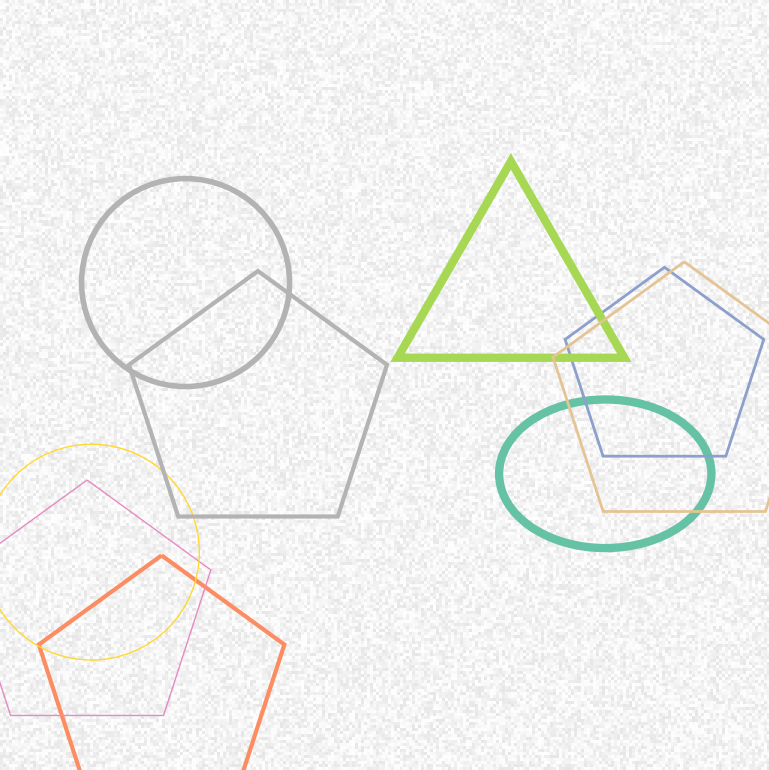[{"shape": "oval", "thickness": 3, "radius": 0.69, "center": [0.786, 0.385]}, {"shape": "pentagon", "thickness": 1.5, "radius": 0.84, "center": [0.21, 0.111]}, {"shape": "pentagon", "thickness": 1, "radius": 0.68, "center": [0.863, 0.517]}, {"shape": "pentagon", "thickness": 0.5, "radius": 0.85, "center": [0.113, 0.208]}, {"shape": "triangle", "thickness": 3, "radius": 0.85, "center": [0.664, 0.62]}, {"shape": "circle", "thickness": 0.5, "radius": 0.7, "center": [0.119, 0.283]}, {"shape": "pentagon", "thickness": 1, "radius": 0.9, "center": [0.889, 0.481]}, {"shape": "pentagon", "thickness": 1.5, "radius": 0.88, "center": [0.335, 0.472]}, {"shape": "circle", "thickness": 2, "radius": 0.68, "center": [0.241, 0.633]}]